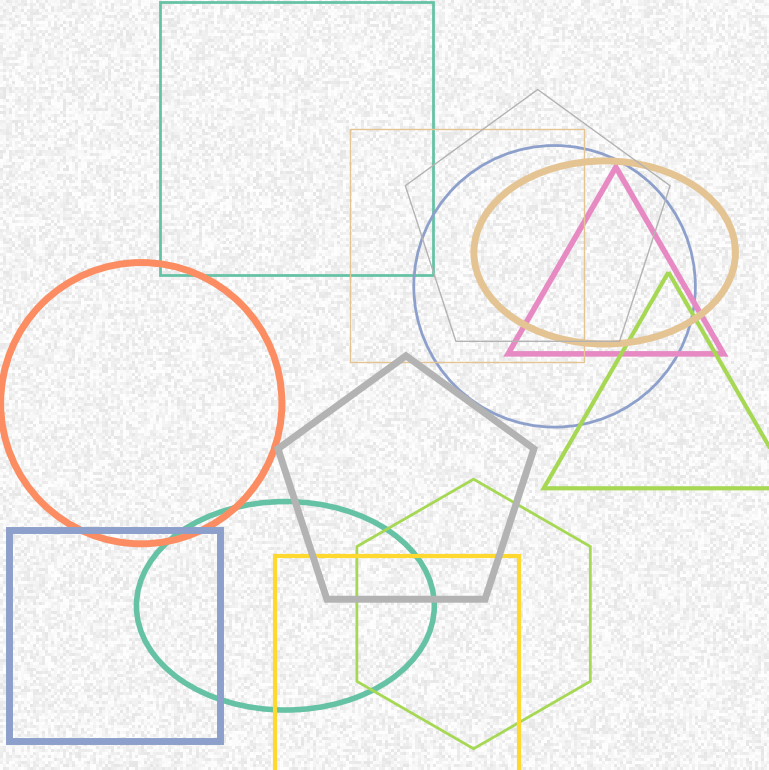[{"shape": "square", "thickness": 1, "radius": 0.89, "center": [0.385, 0.82]}, {"shape": "oval", "thickness": 2, "radius": 0.97, "center": [0.371, 0.213]}, {"shape": "circle", "thickness": 2.5, "radius": 0.91, "center": [0.183, 0.476]}, {"shape": "square", "thickness": 2.5, "radius": 0.69, "center": [0.148, 0.175]}, {"shape": "circle", "thickness": 1, "radius": 0.91, "center": [0.72, 0.628]}, {"shape": "triangle", "thickness": 2, "radius": 0.81, "center": [0.8, 0.621]}, {"shape": "hexagon", "thickness": 1, "radius": 0.88, "center": [0.615, 0.203]}, {"shape": "triangle", "thickness": 1.5, "radius": 0.94, "center": [0.868, 0.459]}, {"shape": "square", "thickness": 1.5, "radius": 0.79, "center": [0.516, 0.12]}, {"shape": "oval", "thickness": 2.5, "radius": 0.85, "center": [0.785, 0.672]}, {"shape": "square", "thickness": 0.5, "radius": 0.76, "center": [0.606, 0.681]}, {"shape": "pentagon", "thickness": 0.5, "radius": 0.9, "center": [0.698, 0.703]}, {"shape": "pentagon", "thickness": 2.5, "radius": 0.87, "center": [0.527, 0.363]}]